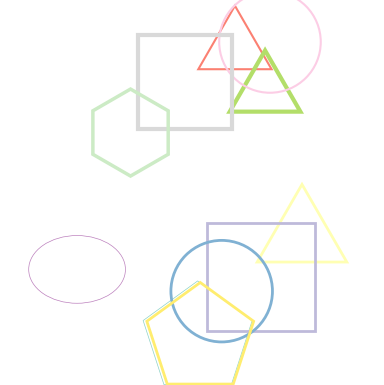[{"shape": "pentagon", "thickness": 0.5, "radius": 0.74, "center": [0.513, 0.121]}, {"shape": "triangle", "thickness": 2, "radius": 0.67, "center": [0.784, 0.387]}, {"shape": "square", "thickness": 2, "radius": 0.71, "center": [0.678, 0.281]}, {"shape": "triangle", "thickness": 1.5, "radius": 0.55, "center": [0.61, 0.875]}, {"shape": "circle", "thickness": 2, "radius": 0.66, "center": [0.576, 0.244]}, {"shape": "triangle", "thickness": 3, "radius": 0.53, "center": [0.688, 0.763]}, {"shape": "circle", "thickness": 1.5, "radius": 0.66, "center": [0.701, 0.891]}, {"shape": "square", "thickness": 3, "radius": 0.61, "center": [0.48, 0.786]}, {"shape": "oval", "thickness": 0.5, "radius": 0.63, "center": [0.2, 0.3]}, {"shape": "hexagon", "thickness": 2.5, "radius": 0.56, "center": [0.339, 0.656]}, {"shape": "pentagon", "thickness": 2, "radius": 0.73, "center": [0.52, 0.12]}]